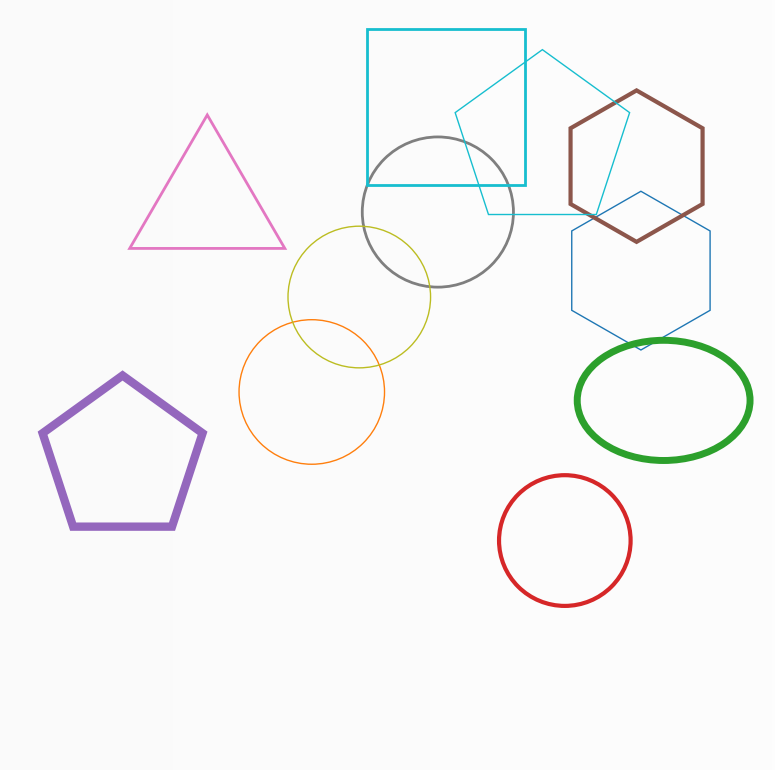[{"shape": "hexagon", "thickness": 0.5, "radius": 0.52, "center": [0.827, 0.649]}, {"shape": "circle", "thickness": 0.5, "radius": 0.47, "center": [0.402, 0.491]}, {"shape": "oval", "thickness": 2.5, "radius": 0.56, "center": [0.856, 0.48]}, {"shape": "circle", "thickness": 1.5, "radius": 0.42, "center": [0.729, 0.298]}, {"shape": "pentagon", "thickness": 3, "radius": 0.54, "center": [0.158, 0.404]}, {"shape": "hexagon", "thickness": 1.5, "radius": 0.49, "center": [0.821, 0.784]}, {"shape": "triangle", "thickness": 1, "radius": 0.58, "center": [0.267, 0.735]}, {"shape": "circle", "thickness": 1, "radius": 0.49, "center": [0.565, 0.725]}, {"shape": "circle", "thickness": 0.5, "radius": 0.46, "center": [0.464, 0.614]}, {"shape": "pentagon", "thickness": 0.5, "radius": 0.59, "center": [0.7, 0.817]}, {"shape": "square", "thickness": 1, "radius": 0.51, "center": [0.575, 0.861]}]